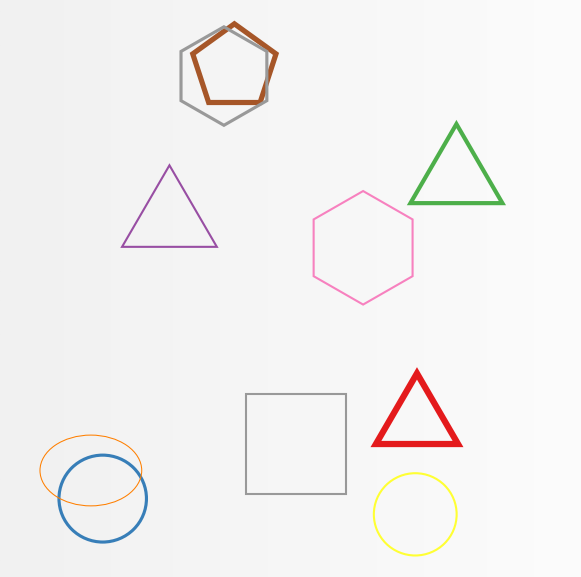[{"shape": "triangle", "thickness": 3, "radius": 0.41, "center": [0.717, 0.271]}, {"shape": "circle", "thickness": 1.5, "radius": 0.38, "center": [0.177, 0.136]}, {"shape": "triangle", "thickness": 2, "radius": 0.46, "center": [0.785, 0.693]}, {"shape": "triangle", "thickness": 1, "radius": 0.47, "center": [0.292, 0.619]}, {"shape": "oval", "thickness": 0.5, "radius": 0.44, "center": [0.156, 0.184]}, {"shape": "circle", "thickness": 1, "radius": 0.36, "center": [0.714, 0.108]}, {"shape": "pentagon", "thickness": 2.5, "radius": 0.38, "center": [0.403, 0.883]}, {"shape": "hexagon", "thickness": 1, "radius": 0.49, "center": [0.625, 0.57]}, {"shape": "hexagon", "thickness": 1.5, "radius": 0.43, "center": [0.385, 0.867]}, {"shape": "square", "thickness": 1, "radius": 0.43, "center": [0.509, 0.23]}]